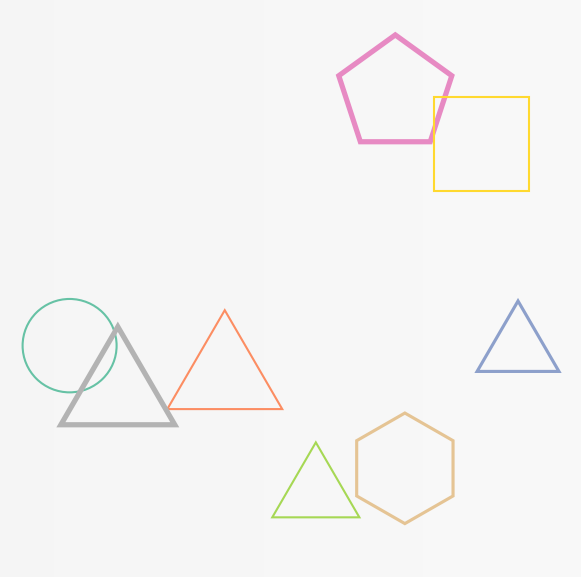[{"shape": "circle", "thickness": 1, "radius": 0.4, "center": [0.12, 0.401]}, {"shape": "triangle", "thickness": 1, "radius": 0.57, "center": [0.387, 0.348]}, {"shape": "triangle", "thickness": 1.5, "radius": 0.41, "center": [0.891, 0.397]}, {"shape": "pentagon", "thickness": 2.5, "radius": 0.51, "center": [0.68, 0.836]}, {"shape": "triangle", "thickness": 1, "radius": 0.43, "center": [0.543, 0.147]}, {"shape": "square", "thickness": 1, "radius": 0.41, "center": [0.829, 0.75]}, {"shape": "hexagon", "thickness": 1.5, "radius": 0.48, "center": [0.697, 0.188]}, {"shape": "triangle", "thickness": 2.5, "radius": 0.57, "center": [0.203, 0.32]}]